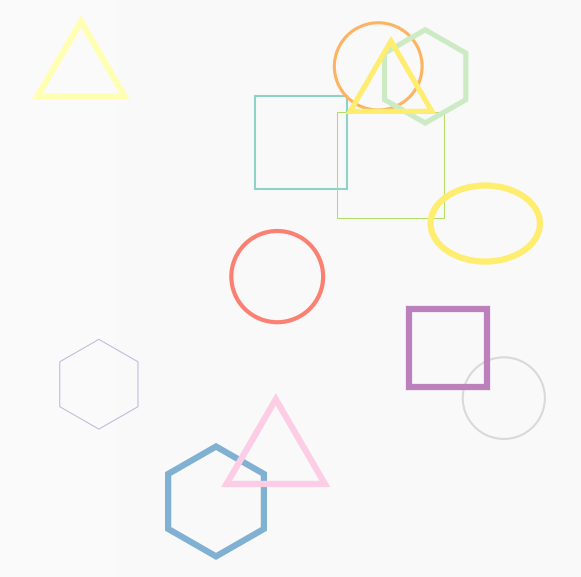[{"shape": "square", "thickness": 1, "radius": 0.4, "center": [0.518, 0.753]}, {"shape": "triangle", "thickness": 3, "radius": 0.43, "center": [0.139, 0.876]}, {"shape": "hexagon", "thickness": 0.5, "radius": 0.39, "center": [0.17, 0.334]}, {"shape": "circle", "thickness": 2, "radius": 0.39, "center": [0.477, 0.52]}, {"shape": "hexagon", "thickness": 3, "radius": 0.48, "center": [0.372, 0.131]}, {"shape": "circle", "thickness": 1.5, "radius": 0.38, "center": [0.651, 0.884]}, {"shape": "square", "thickness": 0.5, "radius": 0.46, "center": [0.672, 0.714]}, {"shape": "triangle", "thickness": 3, "radius": 0.49, "center": [0.474, 0.21]}, {"shape": "circle", "thickness": 1, "radius": 0.35, "center": [0.867, 0.31]}, {"shape": "square", "thickness": 3, "radius": 0.34, "center": [0.771, 0.396]}, {"shape": "hexagon", "thickness": 2.5, "radius": 0.4, "center": [0.732, 0.867]}, {"shape": "triangle", "thickness": 2.5, "radius": 0.41, "center": [0.673, 0.847]}, {"shape": "oval", "thickness": 3, "radius": 0.47, "center": [0.835, 0.612]}]